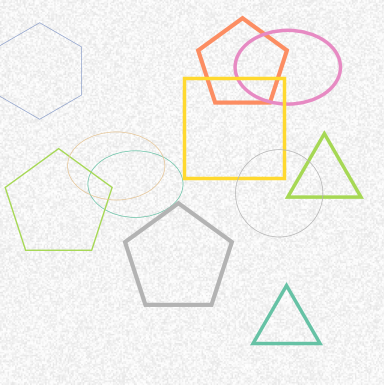[{"shape": "triangle", "thickness": 2.5, "radius": 0.5, "center": [0.744, 0.158]}, {"shape": "oval", "thickness": 0.5, "radius": 0.62, "center": [0.352, 0.522]}, {"shape": "pentagon", "thickness": 3, "radius": 0.61, "center": [0.63, 0.832]}, {"shape": "hexagon", "thickness": 0.5, "radius": 0.63, "center": [0.103, 0.816]}, {"shape": "oval", "thickness": 2.5, "radius": 0.68, "center": [0.747, 0.825]}, {"shape": "triangle", "thickness": 2.5, "radius": 0.55, "center": [0.842, 0.543]}, {"shape": "pentagon", "thickness": 1, "radius": 0.73, "center": [0.152, 0.468]}, {"shape": "square", "thickness": 2.5, "radius": 0.65, "center": [0.608, 0.668]}, {"shape": "oval", "thickness": 0.5, "radius": 0.63, "center": [0.302, 0.569]}, {"shape": "circle", "thickness": 0.5, "radius": 0.57, "center": [0.725, 0.498]}, {"shape": "pentagon", "thickness": 3, "radius": 0.73, "center": [0.464, 0.326]}]